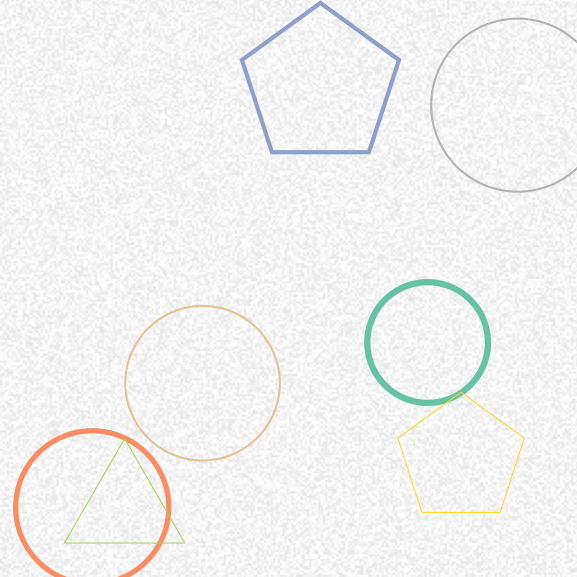[{"shape": "circle", "thickness": 3, "radius": 0.52, "center": [0.741, 0.406]}, {"shape": "circle", "thickness": 2.5, "radius": 0.66, "center": [0.16, 0.121]}, {"shape": "pentagon", "thickness": 2, "radius": 0.71, "center": [0.555, 0.851]}, {"shape": "triangle", "thickness": 0.5, "radius": 0.6, "center": [0.216, 0.119]}, {"shape": "pentagon", "thickness": 0.5, "radius": 0.58, "center": [0.798, 0.205]}, {"shape": "circle", "thickness": 1, "radius": 0.67, "center": [0.351, 0.336]}, {"shape": "circle", "thickness": 1, "radius": 0.75, "center": [0.896, 0.817]}]